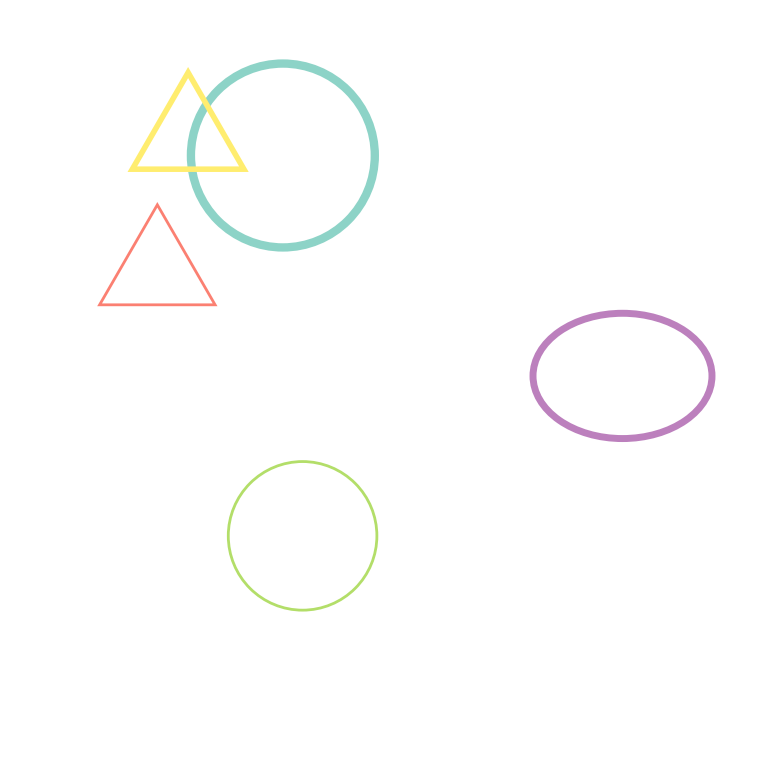[{"shape": "circle", "thickness": 3, "radius": 0.6, "center": [0.367, 0.798]}, {"shape": "triangle", "thickness": 1, "radius": 0.43, "center": [0.204, 0.647]}, {"shape": "circle", "thickness": 1, "radius": 0.48, "center": [0.393, 0.304]}, {"shape": "oval", "thickness": 2.5, "radius": 0.58, "center": [0.808, 0.512]}, {"shape": "triangle", "thickness": 2, "radius": 0.42, "center": [0.244, 0.822]}]